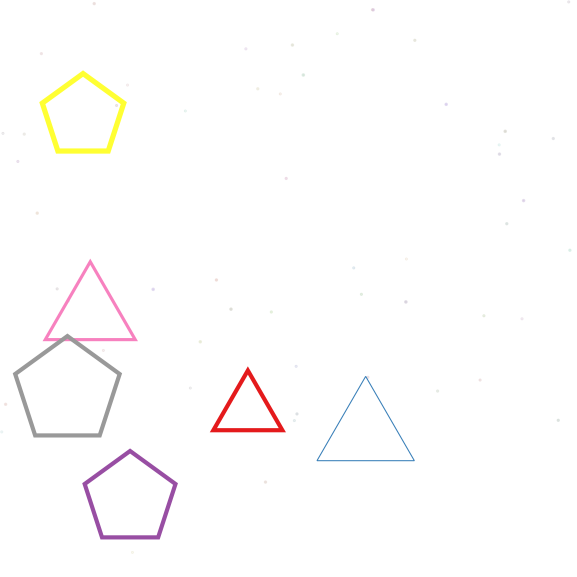[{"shape": "triangle", "thickness": 2, "radius": 0.34, "center": [0.429, 0.289]}, {"shape": "triangle", "thickness": 0.5, "radius": 0.49, "center": [0.633, 0.25]}, {"shape": "pentagon", "thickness": 2, "radius": 0.41, "center": [0.225, 0.135]}, {"shape": "pentagon", "thickness": 2.5, "radius": 0.37, "center": [0.144, 0.798]}, {"shape": "triangle", "thickness": 1.5, "radius": 0.45, "center": [0.156, 0.456]}, {"shape": "pentagon", "thickness": 2, "radius": 0.48, "center": [0.117, 0.322]}]